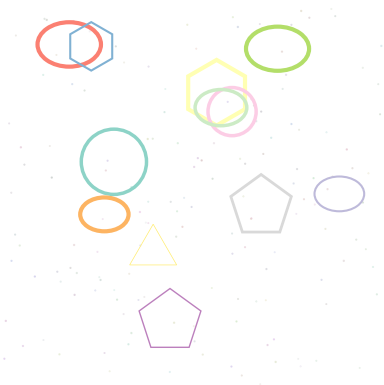[{"shape": "circle", "thickness": 2.5, "radius": 0.42, "center": [0.296, 0.58]}, {"shape": "hexagon", "thickness": 3, "radius": 0.43, "center": [0.563, 0.759]}, {"shape": "oval", "thickness": 1.5, "radius": 0.32, "center": [0.881, 0.496]}, {"shape": "oval", "thickness": 3, "radius": 0.41, "center": [0.18, 0.885]}, {"shape": "hexagon", "thickness": 1.5, "radius": 0.31, "center": [0.237, 0.88]}, {"shape": "oval", "thickness": 3, "radius": 0.31, "center": [0.271, 0.443]}, {"shape": "oval", "thickness": 3, "radius": 0.41, "center": [0.721, 0.873]}, {"shape": "circle", "thickness": 2.5, "radius": 0.31, "center": [0.603, 0.71]}, {"shape": "pentagon", "thickness": 2, "radius": 0.41, "center": [0.678, 0.464]}, {"shape": "pentagon", "thickness": 1, "radius": 0.42, "center": [0.442, 0.166]}, {"shape": "oval", "thickness": 2.5, "radius": 0.34, "center": [0.574, 0.72]}, {"shape": "triangle", "thickness": 0.5, "radius": 0.35, "center": [0.398, 0.347]}]